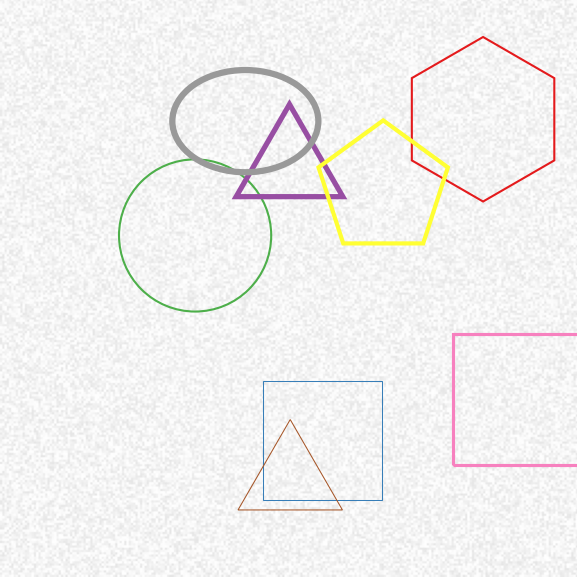[{"shape": "hexagon", "thickness": 1, "radius": 0.71, "center": [0.836, 0.793]}, {"shape": "square", "thickness": 0.5, "radius": 0.52, "center": [0.559, 0.236]}, {"shape": "circle", "thickness": 1, "radius": 0.66, "center": [0.338, 0.591]}, {"shape": "triangle", "thickness": 2.5, "radius": 0.53, "center": [0.501, 0.712]}, {"shape": "pentagon", "thickness": 2, "radius": 0.59, "center": [0.664, 0.673]}, {"shape": "triangle", "thickness": 0.5, "radius": 0.52, "center": [0.503, 0.168]}, {"shape": "square", "thickness": 1.5, "radius": 0.56, "center": [0.896, 0.307]}, {"shape": "oval", "thickness": 3, "radius": 0.63, "center": [0.425, 0.789]}]